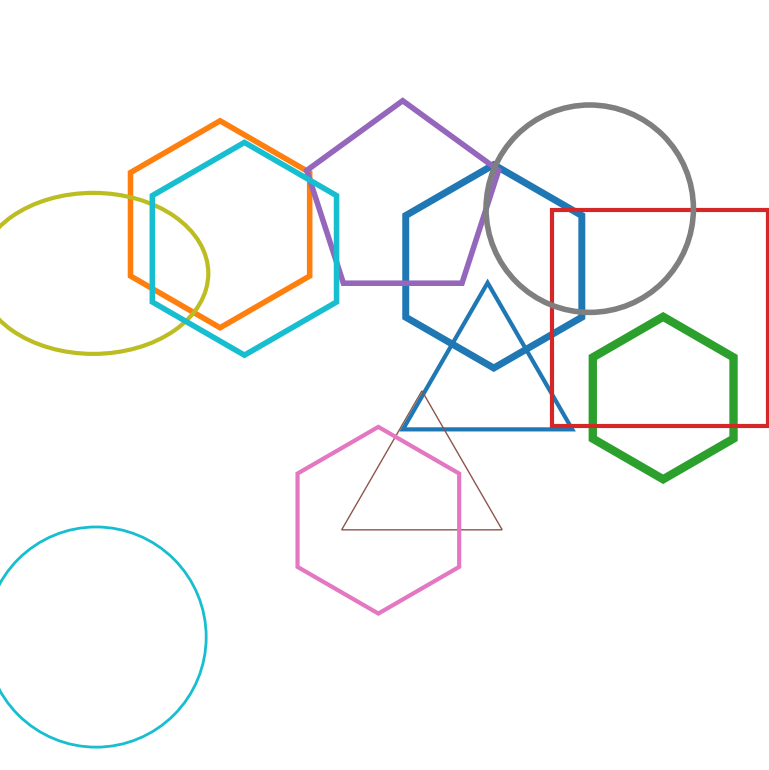[{"shape": "hexagon", "thickness": 2.5, "radius": 0.66, "center": [0.641, 0.654]}, {"shape": "triangle", "thickness": 1.5, "radius": 0.63, "center": [0.633, 0.506]}, {"shape": "hexagon", "thickness": 2, "radius": 0.67, "center": [0.286, 0.709]}, {"shape": "hexagon", "thickness": 3, "radius": 0.53, "center": [0.861, 0.483]}, {"shape": "square", "thickness": 1.5, "radius": 0.7, "center": [0.857, 0.587]}, {"shape": "pentagon", "thickness": 2, "radius": 0.66, "center": [0.523, 0.738]}, {"shape": "triangle", "thickness": 0.5, "radius": 0.6, "center": [0.548, 0.372]}, {"shape": "hexagon", "thickness": 1.5, "radius": 0.61, "center": [0.491, 0.324]}, {"shape": "circle", "thickness": 2, "radius": 0.67, "center": [0.766, 0.729]}, {"shape": "oval", "thickness": 1.5, "radius": 0.75, "center": [0.121, 0.645]}, {"shape": "hexagon", "thickness": 2, "radius": 0.69, "center": [0.317, 0.677]}, {"shape": "circle", "thickness": 1, "radius": 0.71, "center": [0.125, 0.173]}]